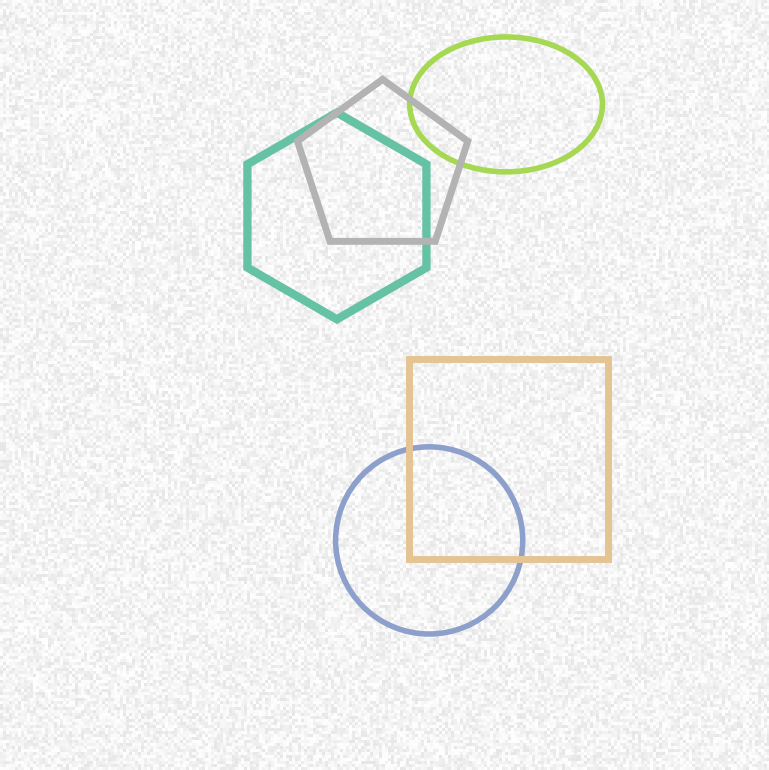[{"shape": "hexagon", "thickness": 3, "radius": 0.67, "center": [0.438, 0.72]}, {"shape": "circle", "thickness": 2, "radius": 0.61, "center": [0.557, 0.298]}, {"shape": "oval", "thickness": 2, "radius": 0.63, "center": [0.657, 0.864]}, {"shape": "square", "thickness": 2.5, "radius": 0.65, "center": [0.66, 0.404]}, {"shape": "pentagon", "thickness": 2.5, "radius": 0.58, "center": [0.497, 0.781]}]